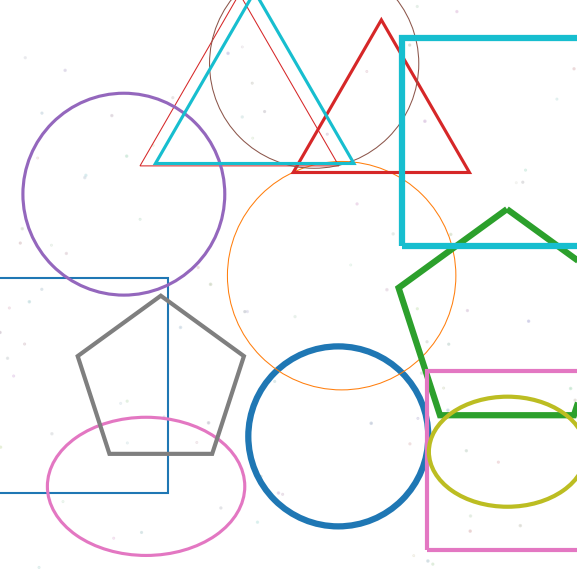[{"shape": "circle", "thickness": 3, "radius": 0.78, "center": [0.586, 0.244]}, {"shape": "square", "thickness": 1, "radius": 0.93, "center": [0.105, 0.331]}, {"shape": "circle", "thickness": 0.5, "radius": 0.99, "center": [0.592, 0.522]}, {"shape": "pentagon", "thickness": 3, "radius": 0.99, "center": [0.878, 0.44]}, {"shape": "triangle", "thickness": 0.5, "radius": 0.99, "center": [0.415, 0.811]}, {"shape": "triangle", "thickness": 1.5, "radius": 0.88, "center": [0.66, 0.789]}, {"shape": "circle", "thickness": 1.5, "radius": 0.87, "center": [0.214, 0.663]}, {"shape": "circle", "thickness": 0.5, "radius": 0.91, "center": [0.544, 0.889]}, {"shape": "oval", "thickness": 1.5, "radius": 0.85, "center": [0.253, 0.157]}, {"shape": "square", "thickness": 2, "radius": 0.77, "center": [0.895, 0.202]}, {"shape": "pentagon", "thickness": 2, "radius": 0.76, "center": [0.278, 0.336]}, {"shape": "oval", "thickness": 2, "radius": 0.68, "center": [0.879, 0.217]}, {"shape": "triangle", "thickness": 1.5, "radius": 0.99, "center": [0.441, 0.815]}, {"shape": "square", "thickness": 3, "radius": 0.9, "center": [0.876, 0.753]}]